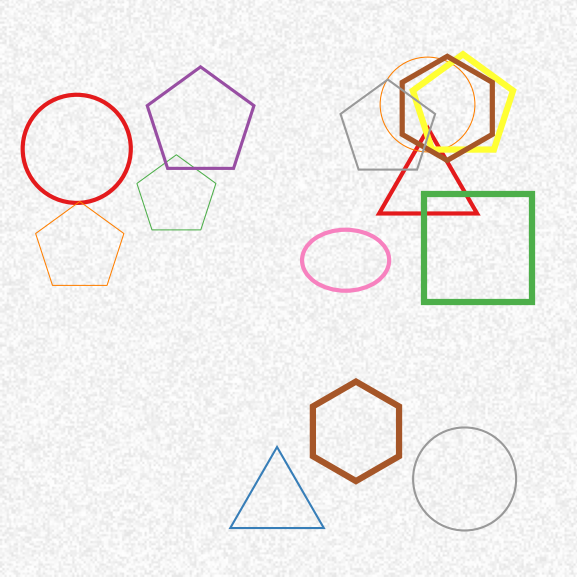[{"shape": "circle", "thickness": 2, "radius": 0.47, "center": [0.133, 0.741]}, {"shape": "triangle", "thickness": 2, "radius": 0.49, "center": [0.741, 0.678]}, {"shape": "triangle", "thickness": 1, "radius": 0.47, "center": [0.48, 0.132]}, {"shape": "pentagon", "thickness": 0.5, "radius": 0.36, "center": [0.305, 0.659]}, {"shape": "square", "thickness": 3, "radius": 0.46, "center": [0.828, 0.57]}, {"shape": "pentagon", "thickness": 1.5, "radius": 0.49, "center": [0.347, 0.786]}, {"shape": "circle", "thickness": 0.5, "radius": 0.41, "center": [0.74, 0.818]}, {"shape": "pentagon", "thickness": 0.5, "radius": 0.4, "center": [0.138, 0.57]}, {"shape": "pentagon", "thickness": 3, "radius": 0.46, "center": [0.802, 0.814]}, {"shape": "hexagon", "thickness": 2.5, "radius": 0.45, "center": [0.774, 0.811]}, {"shape": "hexagon", "thickness": 3, "radius": 0.43, "center": [0.616, 0.252]}, {"shape": "oval", "thickness": 2, "radius": 0.38, "center": [0.598, 0.549]}, {"shape": "pentagon", "thickness": 1, "radius": 0.43, "center": [0.672, 0.775]}, {"shape": "circle", "thickness": 1, "radius": 0.45, "center": [0.805, 0.17]}]